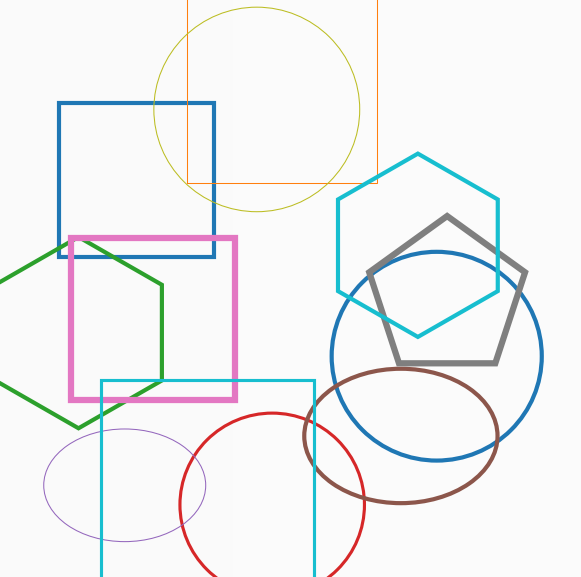[{"shape": "circle", "thickness": 2, "radius": 0.9, "center": [0.751, 0.382]}, {"shape": "square", "thickness": 2, "radius": 0.67, "center": [0.235, 0.688]}, {"shape": "square", "thickness": 0.5, "radius": 0.82, "center": [0.486, 0.846]}, {"shape": "hexagon", "thickness": 2, "radius": 0.83, "center": [0.135, 0.423]}, {"shape": "circle", "thickness": 1.5, "radius": 0.79, "center": [0.468, 0.125]}, {"shape": "oval", "thickness": 0.5, "radius": 0.7, "center": [0.215, 0.159]}, {"shape": "oval", "thickness": 2, "radius": 0.83, "center": [0.69, 0.244]}, {"shape": "square", "thickness": 3, "radius": 0.7, "center": [0.263, 0.447]}, {"shape": "pentagon", "thickness": 3, "radius": 0.7, "center": [0.769, 0.484]}, {"shape": "circle", "thickness": 0.5, "radius": 0.89, "center": [0.442, 0.81]}, {"shape": "hexagon", "thickness": 2, "radius": 0.79, "center": [0.719, 0.574]}, {"shape": "square", "thickness": 1.5, "radius": 0.91, "center": [0.357, 0.158]}]